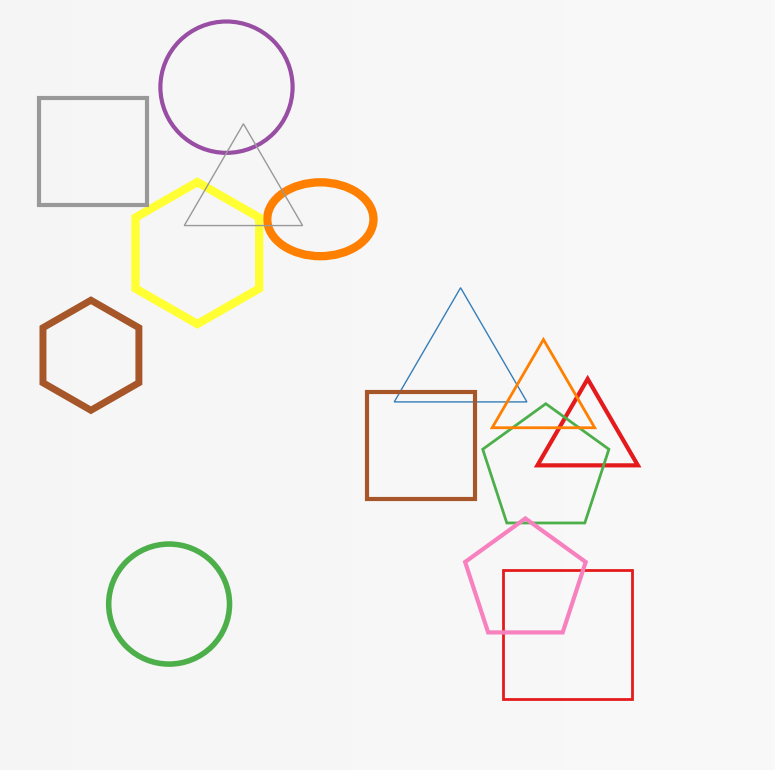[{"shape": "triangle", "thickness": 1.5, "radius": 0.37, "center": [0.758, 0.433]}, {"shape": "square", "thickness": 1, "radius": 0.42, "center": [0.732, 0.176]}, {"shape": "triangle", "thickness": 0.5, "radius": 0.49, "center": [0.594, 0.527]}, {"shape": "circle", "thickness": 2, "radius": 0.39, "center": [0.218, 0.216]}, {"shape": "pentagon", "thickness": 1, "radius": 0.43, "center": [0.704, 0.39]}, {"shape": "circle", "thickness": 1.5, "radius": 0.43, "center": [0.292, 0.887]}, {"shape": "oval", "thickness": 3, "radius": 0.34, "center": [0.413, 0.715]}, {"shape": "triangle", "thickness": 1, "radius": 0.38, "center": [0.701, 0.483]}, {"shape": "hexagon", "thickness": 3, "radius": 0.46, "center": [0.255, 0.671]}, {"shape": "square", "thickness": 1.5, "radius": 0.35, "center": [0.543, 0.421]}, {"shape": "hexagon", "thickness": 2.5, "radius": 0.36, "center": [0.117, 0.539]}, {"shape": "pentagon", "thickness": 1.5, "radius": 0.41, "center": [0.678, 0.245]}, {"shape": "square", "thickness": 1.5, "radius": 0.35, "center": [0.12, 0.803]}, {"shape": "triangle", "thickness": 0.5, "radius": 0.44, "center": [0.314, 0.751]}]